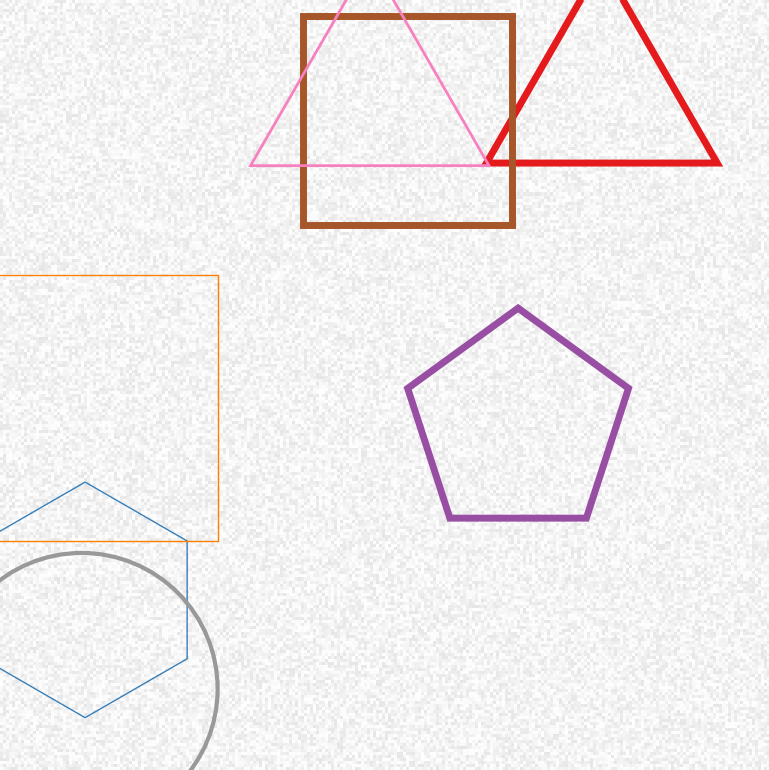[{"shape": "triangle", "thickness": 2.5, "radius": 0.87, "center": [0.782, 0.875]}, {"shape": "hexagon", "thickness": 0.5, "radius": 0.76, "center": [0.111, 0.221]}, {"shape": "pentagon", "thickness": 2.5, "radius": 0.75, "center": [0.673, 0.449]}, {"shape": "square", "thickness": 0.5, "radius": 0.86, "center": [0.11, 0.47]}, {"shape": "square", "thickness": 2.5, "radius": 0.68, "center": [0.529, 0.844]}, {"shape": "triangle", "thickness": 1, "radius": 0.89, "center": [0.48, 0.874]}, {"shape": "circle", "thickness": 1.5, "radius": 0.88, "center": [0.106, 0.105]}]